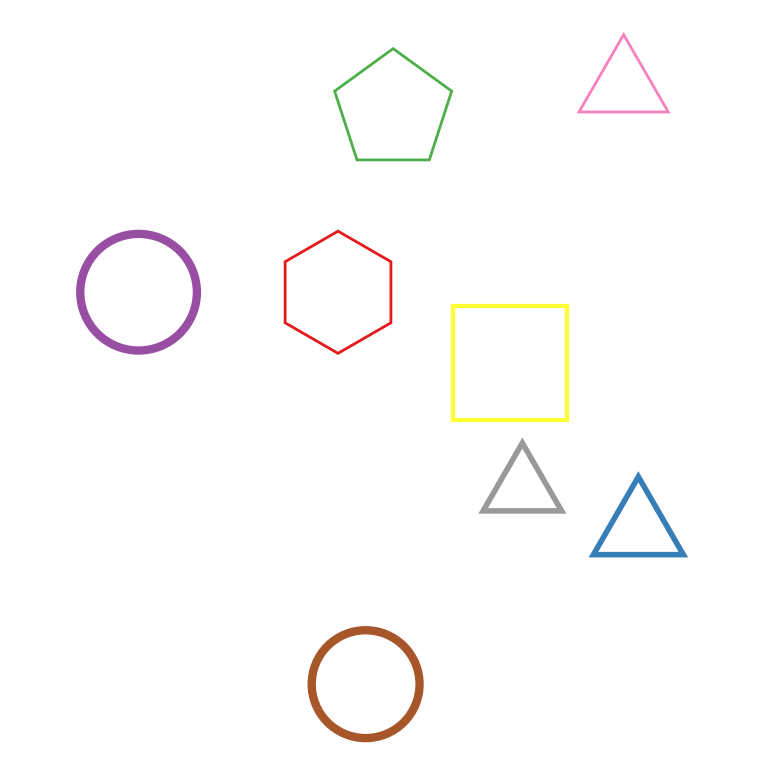[{"shape": "hexagon", "thickness": 1, "radius": 0.4, "center": [0.439, 0.62]}, {"shape": "triangle", "thickness": 2, "radius": 0.34, "center": [0.829, 0.313]}, {"shape": "pentagon", "thickness": 1, "radius": 0.4, "center": [0.511, 0.857]}, {"shape": "circle", "thickness": 3, "radius": 0.38, "center": [0.18, 0.621]}, {"shape": "square", "thickness": 1.5, "radius": 0.37, "center": [0.663, 0.529]}, {"shape": "circle", "thickness": 3, "radius": 0.35, "center": [0.475, 0.111]}, {"shape": "triangle", "thickness": 1, "radius": 0.33, "center": [0.81, 0.888]}, {"shape": "triangle", "thickness": 2, "radius": 0.29, "center": [0.678, 0.366]}]